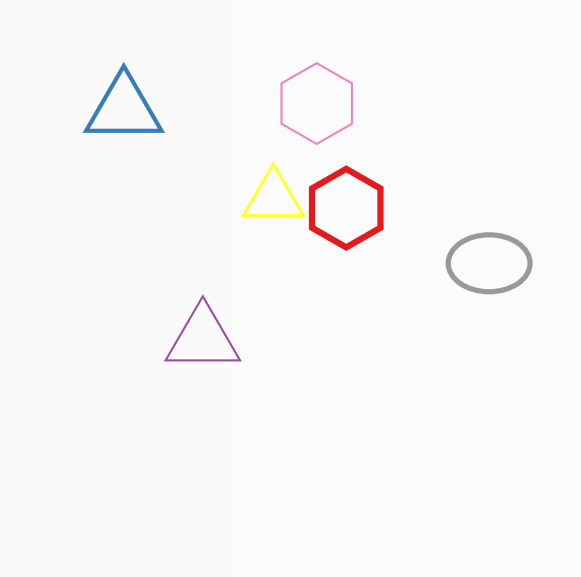[{"shape": "hexagon", "thickness": 3, "radius": 0.34, "center": [0.596, 0.639]}, {"shape": "triangle", "thickness": 2, "radius": 0.37, "center": [0.213, 0.81]}, {"shape": "triangle", "thickness": 1, "radius": 0.37, "center": [0.349, 0.412]}, {"shape": "triangle", "thickness": 1.5, "radius": 0.3, "center": [0.47, 0.656]}, {"shape": "hexagon", "thickness": 1, "radius": 0.35, "center": [0.545, 0.82]}, {"shape": "oval", "thickness": 2.5, "radius": 0.35, "center": [0.842, 0.543]}]